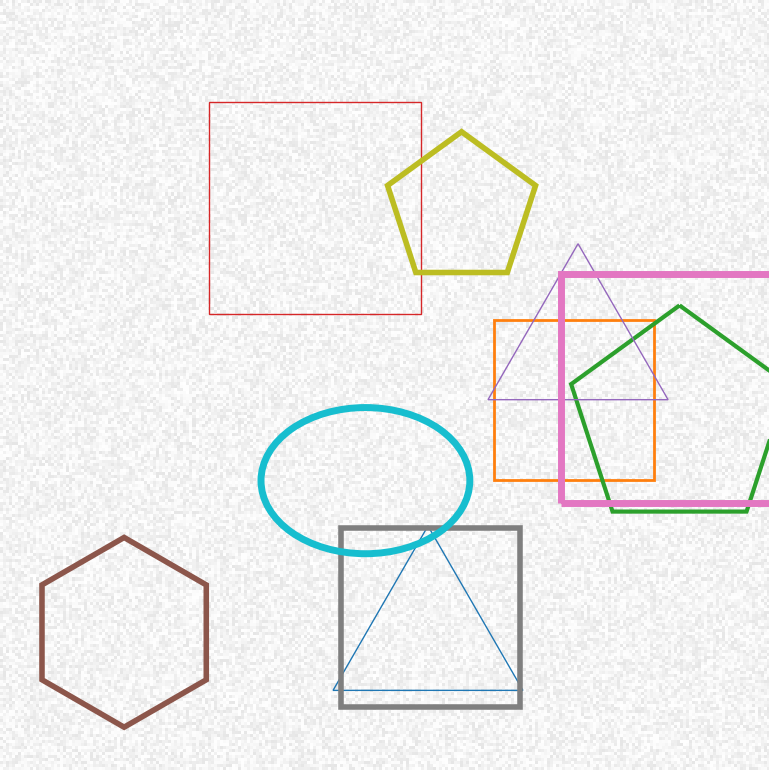[{"shape": "triangle", "thickness": 0.5, "radius": 0.71, "center": [0.556, 0.175]}, {"shape": "square", "thickness": 1, "radius": 0.52, "center": [0.746, 0.48]}, {"shape": "pentagon", "thickness": 1.5, "radius": 0.74, "center": [0.883, 0.455]}, {"shape": "square", "thickness": 0.5, "radius": 0.69, "center": [0.409, 0.73]}, {"shape": "triangle", "thickness": 0.5, "radius": 0.68, "center": [0.751, 0.548]}, {"shape": "hexagon", "thickness": 2, "radius": 0.62, "center": [0.161, 0.179]}, {"shape": "square", "thickness": 2.5, "radius": 0.74, "center": [0.878, 0.496]}, {"shape": "square", "thickness": 2, "radius": 0.58, "center": [0.559, 0.198]}, {"shape": "pentagon", "thickness": 2, "radius": 0.51, "center": [0.599, 0.728]}, {"shape": "oval", "thickness": 2.5, "radius": 0.68, "center": [0.475, 0.376]}]